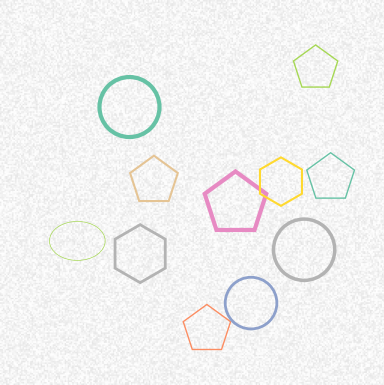[{"shape": "circle", "thickness": 3, "radius": 0.39, "center": [0.336, 0.722]}, {"shape": "pentagon", "thickness": 1, "radius": 0.33, "center": [0.859, 0.538]}, {"shape": "pentagon", "thickness": 1, "radius": 0.32, "center": [0.537, 0.145]}, {"shape": "circle", "thickness": 2, "radius": 0.34, "center": [0.652, 0.213]}, {"shape": "pentagon", "thickness": 3, "radius": 0.42, "center": [0.612, 0.471]}, {"shape": "pentagon", "thickness": 1, "radius": 0.3, "center": [0.82, 0.823]}, {"shape": "oval", "thickness": 0.5, "radius": 0.36, "center": [0.201, 0.374]}, {"shape": "hexagon", "thickness": 1.5, "radius": 0.31, "center": [0.73, 0.528]}, {"shape": "pentagon", "thickness": 1.5, "radius": 0.33, "center": [0.4, 0.53]}, {"shape": "circle", "thickness": 2.5, "radius": 0.4, "center": [0.79, 0.351]}, {"shape": "hexagon", "thickness": 2, "radius": 0.38, "center": [0.364, 0.341]}]